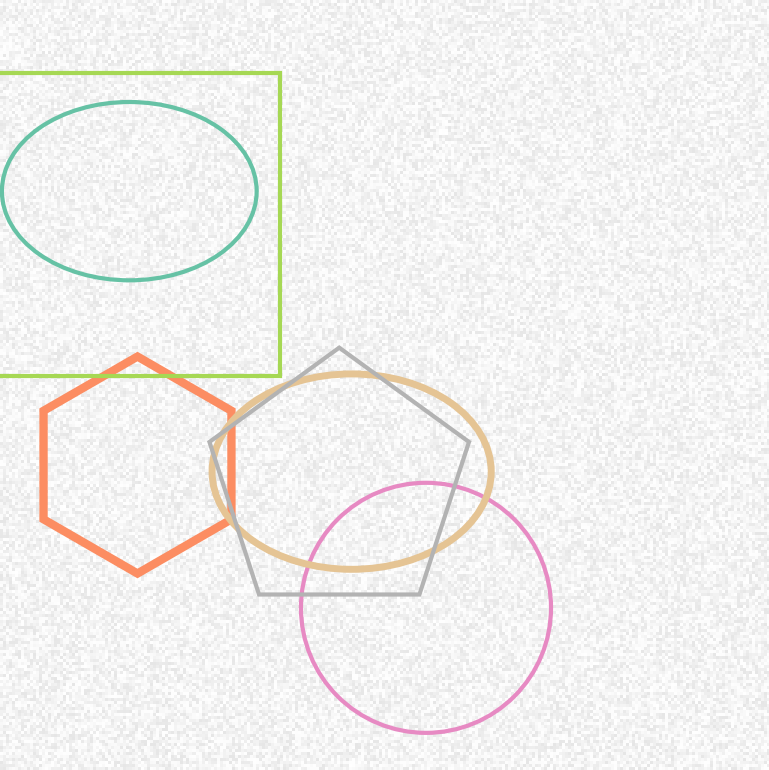[{"shape": "oval", "thickness": 1.5, "radius": 0.83, "center": [0.168, 0.752]}, {"shape": "hexagon", "thickness": 3, "radius": 0.7, "center": [0.179, 0.396]}, {"shape": "circle", "thickness": 1.5, "radius": 0.81, "center": [0.553, 0.211]}, {"shape": "square", "thickness": 1.5, "radius": 0.98, "center": [0.167, 0.709]}, {"shape": "oval", "thickness": 2.5, "radius": 0.91, "center": [0.457, 0.388]}, {"shape": "pentagon", "thickness": 1.5, "radius": 0.89, "center": [0.441, 0.371]}]